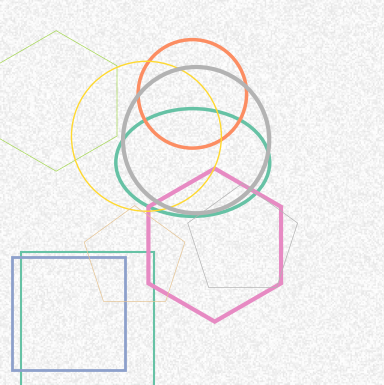[{"shape": "oval", "thickness": 2.5, "radius": 1.0, "center": [0.501, 0.578]}, {"shape": "square", "thickness": 1.5, "radius": 0.87, "center": [0.227, 0.171]}, {"shape": "circle", "thickness": 2.5, "radius": 0.7, "center": [0.5, 0.756]}, {"shape": "square", "thickness": 2, "radius": 0.74, "center": [0.178, 0.185]}, {"shape": "hexagon", "thickness": 3, "radius": 0.99, "center": [0.558, 0.363]}, {"shape": "hexagon", "thickness": 0.5, "radius": 0.91, "center": [0.146, 0.738]}, {"shape": "circle", "thickness": 1, "radius": 0.97, "center": [0.38, 0.646]}, {"shape": "pentagon", "thickness": 0.5, "radius": 0.69, "center": [0.35, 0.329]}, {"shape": "pentagon", "thickness": 0.5, "radius": 0.75, "center": [0.63, 0.374]}, {"shape": "circle", "thickness": 3, "radius": 0.95, "center": [0.509, 0.636]}]